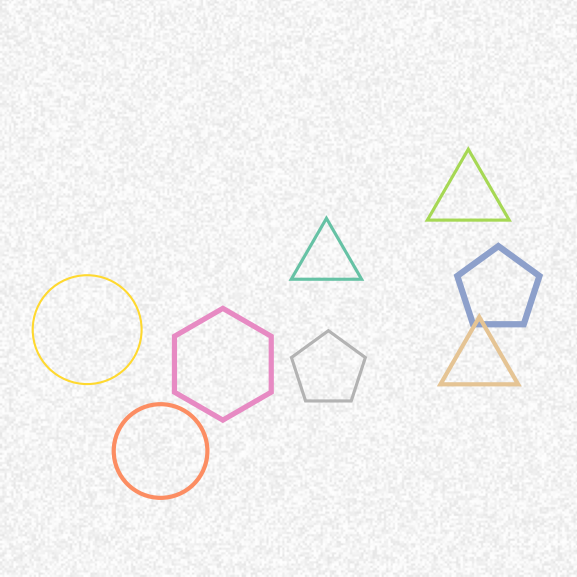[{"shape": "triangle", "thickness": 1.5, "radius": 0.35, "center": [0.565, 0.551]}, {"shape": "circle", "thickness": 2, "radius": 0.41, "center": [0.278, 0.218]}, {"shape": "pentagon", "thickness": 3, "radius": 0.37, "center": [0.863, 0.498]}, {"shape": "hexagon", "thickness": 2.5, "radius": 0.48, "center": [0.386, 0.368]}, {"shape": "triangle", "thickness": 1.5, "radius": 0.41, "center": [0.811, 0.659]}, {"shape": "circle", "thickness": 1, "radius": 0.47, "center": [0.151, 0.428]}, {"shape": "triangle", "thickness": 2, "radius": 0.39, "center": [0.83, 0.372]}, {"shape": "pentagon", "thickness": 1.5, "radius": 0.34, "center": [0.569, 0.359]}]